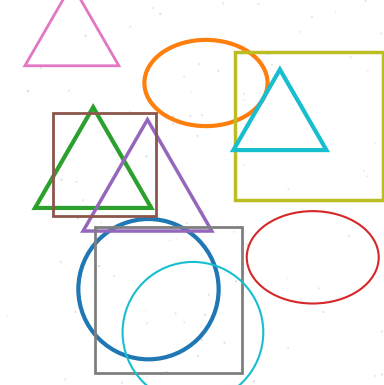[{"shape": "circle", "thickness": 3, "radius": 0.91, "center": [0.386, 0.249]}, {"shape": "oval", "thickness": 3, "radius": 0.8, "center": [0.535, 0.784]}, {"shape": "triangle", "thickness": 3, "radius": 0.87, "center": [0.242, 0.547]}, {"shape": "oval", "thickness": 1.5, "radius": 0.86, "center": [0.812, 0.332]}, {"shape": "triangle", "thickness": 2.5, "radius": 0.96, "center": [0.383, 0.496]}, {"shape": "square", "thickness": 2, "radius": 0.67, "center": [0.272, 0.573]}, {"shape": "triangle", "thickness": 2, "radius": 0.7, "center": [0.187, 0.9]}, {"shape": "square", "thickness": 2, "radius": 0.95, "center": [0.438, 0.221]}, {"shape": "square", "thickness": 2.5, "radius": 0.96, "center": [0.803, 0.672]}, {"shape": "circle", "thickness": 1.5, "radius": 0.91, "center": [0.501, 0.137]}, {"shape": "triangle", "thickness": 3, "radius": 0.7, "center": [0.727, 0.68]}]